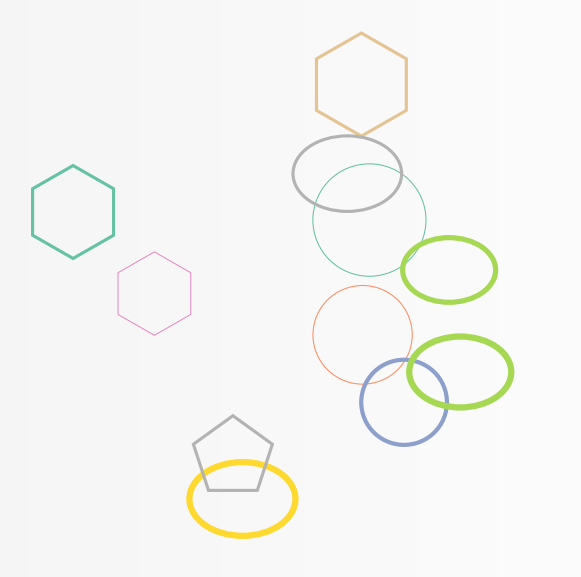[{"shape": "hexagon", "thickness": 1.5, "radius": 0.4, "center": [0.126, 0.632]}, {"shape": "circle", "thickness": 0.5, "radius": 0.49, "center": [0.636, 0.618]}, {"shape": "circle", "thickness": 0.5, "radius": 0.43, "center": [0.624, 0.419]}, {"shape": "circle", "thickness": 2, "radius": 0.37, "center": [0.695, 0.302]}, {"shape": "hexagon", "thickness": 0.5, "radius": 0.36, "center": [0.266, 0.491]}, {"shape": "oval", "thickness": 3, "radius": 0.44, "center": [0.792, 0.355]}, {"shape": "oval", "thickness": 2.5, "radius": 0.4, "center": [0.773, 0.532]}, {"shape": "oval", "thickness": 3, "radius": 0.46, "center": [0.417, 0.135]}, {"shape": "hexagon", "thickness": 1.5, "radius": 0.45, "center": [0.622, 0.853]}, {"shape": "pentagon", "thickness": 1.5, "radius": 0.36, "center": [0.401, 0.208]}, {"shape": "oval", "thickness": 1.5, "radius": 0.47, "center": [0.598, 0.698]}]